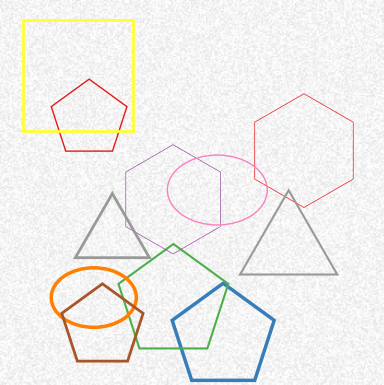[{"shape": "hexagon", "thickness": 0.5, "radius": 0.74, "center": [0.79, 0.609]}, {"shape": "pentagon", "thickness": 1, "radius": 0.52, "center": [0.231, 0.691]}, {"shape": "pentagon", "thickness": 2.5, "radius": 0.7, "center": [0.58, 0.125]}, {"shape": "pentagon", "thickness": 1.5, "radius": 0.75, "center": [0.45, 0.216]}, {"shape": "hexagon", "thickness": 0.5, "radius": 0.71, "center": [0.45, 0.482]}, {"shape": "oval", "thickness": 2.5, "radius": 0.55, "center": [0.244, 0.227]}, {"shape": "square", "thickness": 2, "radius": 0.72, "center": [0.203, 0.804]}, {"shape": "pentagon", "thickness": 2, "radius": 0.56, "center": [0.266, 0.152]}, {"shape": "oval", "thickness": 1, "radius": 0.65, "center": [0.564, 0.506]}, {"shape": "triangle", "thickness": 2, "radius": 0.56, "center": [0.292, 0.386]}, {"shape": "triangle", "thickness": 1.5, "radius": 0.73, "center": [0.75, 0.36]}]